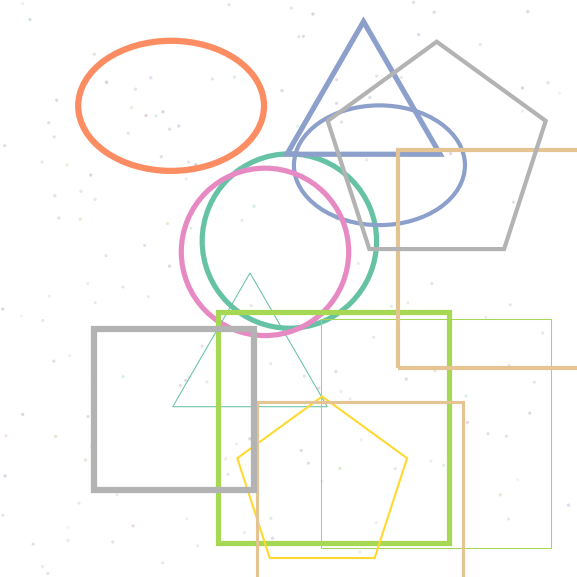[{"shape": "circle", "thickness": 2.5, "radius": 0.75, "center": [0.501, 0.582]}, {"shape": "triangle", "thickness": 0.5, "radius": 0.77, "center": [0.433, 0.372]}, {"shape": "oval", "thickness": 3, "radius": 0.8, "center": [0.296, 0.816]}, {"shape": "triangle", "thickness": 2.5, "radius": 0.77, "center": [0.629, 0.809]}, {"shape": "oval", "thickness": 2, "radius": 0.74, "center": [0.657, 0.713]}, {"shape": "circle", "thickness": 2.5, "radius": 0.72, "center": [0.459, 0.563]}, {"shape": "square", "thickness": 2.5, "radius": 1.0, "center": [0.578, 0.259]}, {"shape": "square", "thickness": 0.5, "radius": 0.99, "center": [0.755, 0.248]}, {"shape": "pentagon", "thickness": 1, "radius": 0.77, "center": [0.558, 0.158]}, {"shape": "square", "thickness": 1.5, "radius": 0.89, "center": [0.624, 0.124]}, {"shape": "square", "thickness": 2, "radius": 0.94, "center": [0.878, 0.551]}, {"shape": "square", "thickness": 3, "radius": 0.7, "center": [0.301, 0.29]}, {"shape": "pentagon", "thickness": 2, "radius": 0.99, "center": [0.756, 0.728]}]